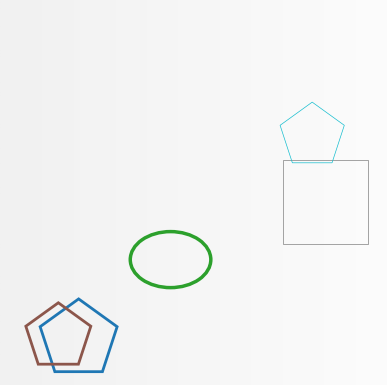[{"shape": "pentagon", "thickness": 2, "radius": 0.52, "center": [0.203, 0.119]}, {"shape": "oval", "thickness": 2.5, "radius": 0.52, "center": [0.44, 0.326]}, {"shape": "pentagon", "thickness": 2, "radius": 0.44, "center": [0.151, 0.125]}, {"shape": "square", "thickness": 0.5, "radius": 0.55, "center": [0.84, 0.475]}, {"shape": "pentagon", "thickness": 0.5, "radius": 0.44, "center": [0.806, 0.648]}]